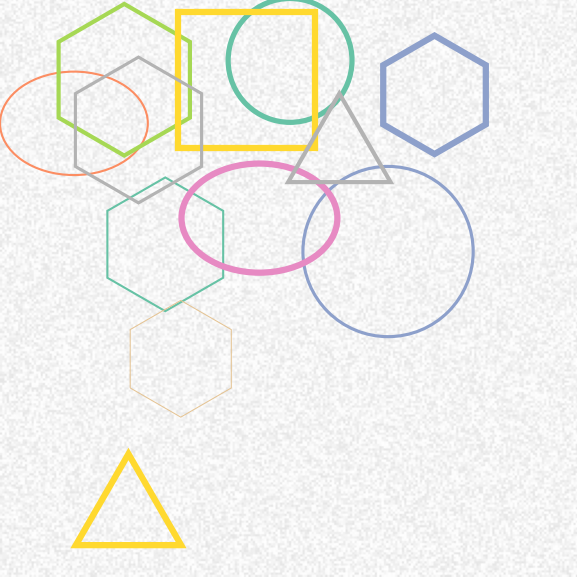[{"shape": "circle", "thickness": 2.5, "radius": 0.54, "center": [0.502, 0.895]}, {"shape": "hexagon", "thickness": 1, "radius": 0.58, "center": [0.286, 0.576]}, {"shape": "oval", "thickness": 1, "radius": 0.64, "center": [0.128, 0.786]}, {"shape": "circle", "thickness": 1.5, "radius": 0.74, "center": [0.672, 0.564]}, {"shape": "hexagon", "thickness": 3, "radius": 0.51, "center": [0.752, 0.835]}, {"shape": "oval", "thickness": 3, "radius": 0.67, "center": [0.449, 0.621]}, {"shape": "hexagon", "thickness": 2, "radius": 0.66, "center": [0.215, 0.861]}, {"shape": "square", "thickness": 3, "radius": 0.59, "center": [0.427, 0.861]}, {"shape": "triangle", "thickness": 3, "radius": 0.53, "center": [0.222, 0.108]}, {"shape": "hexagon", "thickness": 0.5, "radius": 0.51, "center": [0.313, 0.378]}, {"shape": "triangle", "thickness": 2, "radius": 0.51, "center": [0.588, 0.735]}, {"shape": "hexagon", "thickness": 1.5, "radius": 0.63, "center": [0.24, 0.774]}]